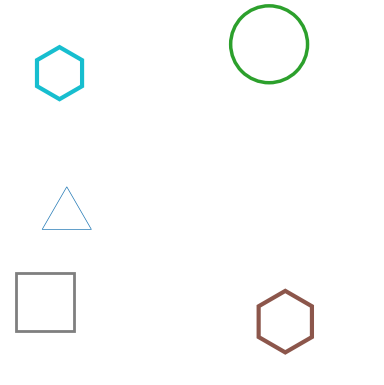[{"shape": "triangle", "thickness": 0.5, "radius": 0.37, "center": [0.173, 0.441]}, {"shape": "circle", "thickness": 2.5, "radius": 0.5, "center": [0.699, 0.885]}, {"shape": "hexagon", "thickness": 3, "radius": 0.4, "center": [0.741, 0.165]}, {"shape": "square", "thickness": 2, "radius": 0.38, "center": [0.117, 0.217]}, {"shape": "hexagon", "thickness": 3, "radius": 0.34, "center": [0.155, 0.81]}]